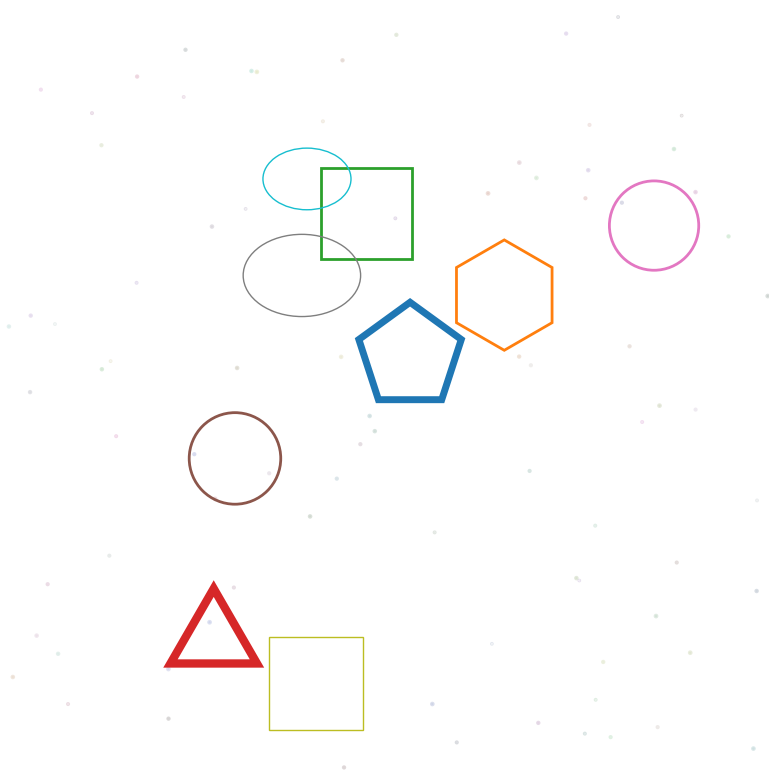[{"shape": "pentagon", "thickness": 2.5, "radius": 0.35, "center": [0.533, 0.537]}, {"shape": "hexagon", "thickness": 1, "radius": 0.36, "center": [0.655, 0.617]}, {"shape": "square", "thickness": 1, "radius": 0.3, "center": [0.476, 0.722]}, {"shape": "triangle", "thickness": 3, "radius": 0.32, "center": [0.278, 0.171]}, {"shape": "circle", "thickness": 1, "radius": 0.3, "center": [0.305, 0.405]}, {"shape": "circle", "thickness": 1, "radius": 0.29, "center": [0.849, 0.707]}, {"shape": "oval", "thickness": 0.5, "radius": 0.38, "center": [0.392, 0.642]}, {"shape": "square", "thickness": 0.5, "radius": 0.3, "center": [0.41, 0.112]}, {"shape": "oval", "thickness": 0.5, "radius": 0.29, "center": [0.399, 0.768]}]